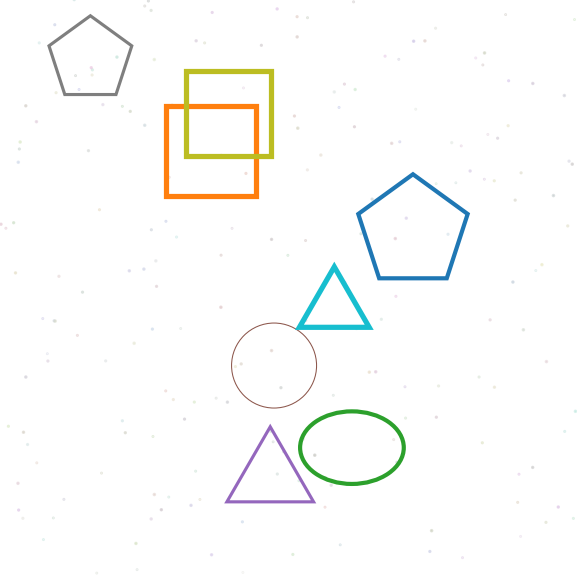[{"shape": "pentagon", "thickness": 2, "radius": 0.5, "center": [0.715, 0.598]}, {"shape": "square", "thickness": 2.5, "radius": 0.39, "center": [0.365, 0.738]}, {"shape": "oval", "thickness": 2, "radius": 0.45, "center": [0.609, 0.224]}, {"shape": "triangle", "thickness": 1.5, "radius": 0.43, "center": [0.468, 0.173]}, {"shape": "circle", "thickness": 0.5, "radius": 0.37, "center": [0.475, 0.366]}, {"shape": "pentagon", "thickness": 1.5, "radius": 0.38, "center": [0.157, 0.896]}, {"shape": "square", "thickness": 2.5, "radius": 0.37, "center": [0.396, 0.803]}, {"shape": "triangle", "thickness": 2.5, "radius": 0.35, "center": [0.579, 0.467]}]